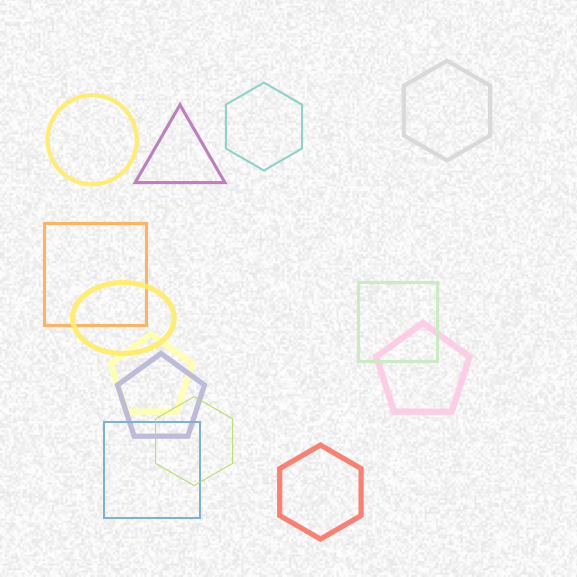[{"shape": "hexagon", "thickness": 1, "radius": 0.38, "center": [0.457, 0.78]}, {"shape": "pentagon", "thickness": 3, "radius": 0.37, "center": [0.262, 0.347]}, {"shape": "pentagon", "thickness": 2.5, "radius": 0.4, "center": [0.279, 0.308]}, {"shape": "hexagon", "thickness": 2.5, "radius": 0.41, "center": [0.555, 0.147]}, {"shape": "square", "thickness": 1, "radius": 0.42, "center": [0.263, 0.184]}, {"shape": "square", "thickness": 1.5, "radius": 0.44, "center": [0.164, 0.524]}, {"shape": "hexagon", "thickness": 0.5, "radius": 0.39, "center": [0.336, 0.235]}, {"shape": "pentagon", "thickness": 3, "radius": 0.42, "center": [0.732, 0.355]}, {"shape": "hexagon", "thickness": 2, "radius": 0.43, "center": [0.774, 0.808]}, {"shape": "triangle", "thickness": 1.5, "radius": 0.45, "center": [0.312, 0.728]}, {"shape": "square", "thickness": 1.5, "radius": 0.34, "center": [0.688, 0.443]}, {"shape": "circle", "thickness": 2, "radius": 0.39, "center": [0.16, 0.757]}, {"shape": "oval", "thickness": 2.5, "radius": 0.44, "center": [0.214, 0.448]}]